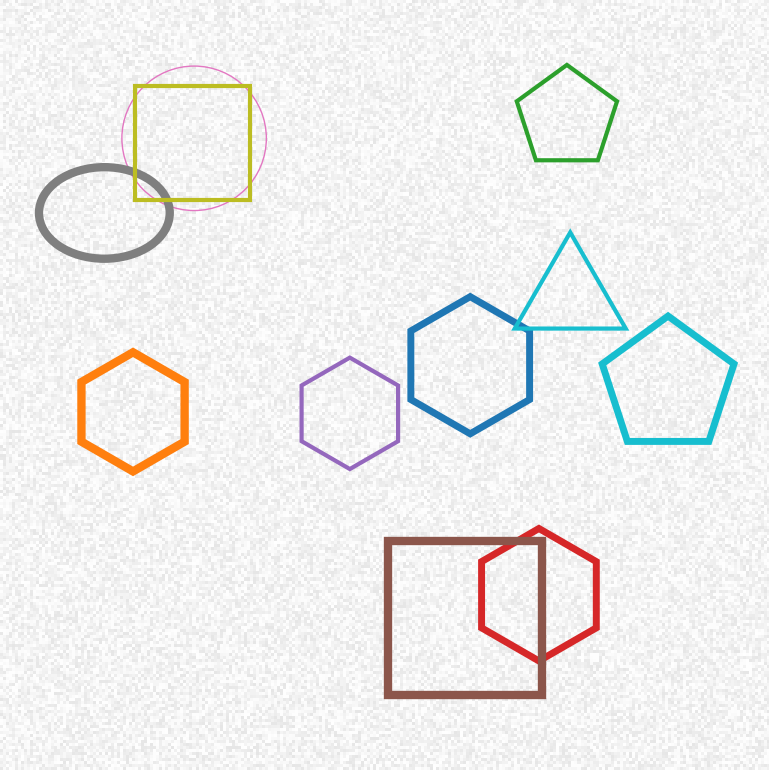[{"shape": "hexagon", "thickness": 2.5, "radius": 0.45, "center": [0.611, 0.526]}, {"shape": "hexagon", "thickness": 3, "radius": 0.39, "center": [0.173, 0.465]}, {"shape": "pentagon", "thickness": 1.5, "radius": 0.34, "center": [0.736, 0.847]}, {"shape": "hexagon", "thickness": 2.5, "radius": 0.43, "center": [0.7, 0.228]}, {"shape": "hexagon", "thickness": 1.5, "radius": 0.36, "center": [0.454, 0.463]}, {"shape": "square", "thickness": 3, "radius": 0.5, "center": [0.604, 0.198]}, {"shape": "circle", "thickness": 0.5, "radius": 0.47, "center": [0.252, 0.82]}, {"shape": "oval", "thickness": 3, "radius": 0.42, "center": [0.136, 0.723]}, {"shape": "square", "thickness": 1.5, "radius": 0.37, "center": [0.25, 0.814]}, {"shape": "pentagon", "thickness": 2.5, "radius": 0.45, "center": [0.868, 0.5]}, {"shape": "triangle", "thickness": 1.5, "radius": 0.42, "center": [0.741, 0.615]}]